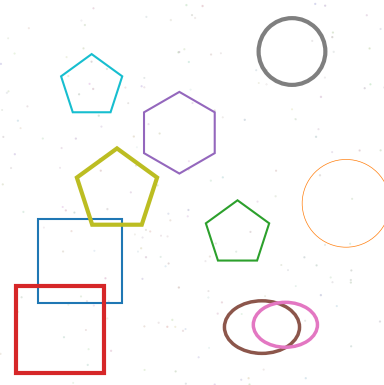[{"shape": "square", "thickness": 1.5, "radius": 0.55, "center": [0.207, 0.323]}, {"shape": "circle", "thickness": 0.5, "radius": 0.57, "center": [0.899, 0.472]}, {"shape": "pentagon", "thickness": 1.5, "radius": 0.43, "center": [0.617, 0.393]}, {"shape": "square", "thickness": 3, "radius": 0.57, "center": [0.156, 0.144]}, {"shape": "hexagon", "thickness": 1.5, "radius": 0.53, "center": [0.466, 0.655]}, {"shape": "oval", "thickness": 2.5, "radius": 0.49, "center": [0.68, 0.15]}, {"shape": "oval", "thickness": 2.5, "radius": 0.42, "center": [0.741, 0.156]}, {"shape": "circle", "thickness": 3, "radius": 0.43, "center": [0.758, 0.866]}, {"shape": "pentagon", "thickness": 3, "radius": 0.55, "center": [0.304, 0.505]}, {"shape": "pentagon", "thickness": 1.5, "radius": 0.42, "center": [0.238, 0.776]}]